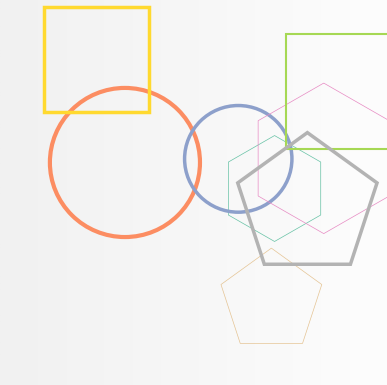[{"shape": "hexagon", "thickness": 0.5, "radius": 0.69, "center": [0.709, 0.51]}, {"shape": "circle", "thickness": 3, "radius": 0.97, "center": [0.322, 0.578]}, {"shape": "circle", "thickness": 2.5, "radius": 0.69, "center": [0.615, 0.587]}, {"shape": "hexagon", "thickness": 0.5, "radius": 0.98, "center": [0.835, 0.589]}, {"shape": "square", "thickness": 1.5, "radius": 0.75, "center": [0.889, 0.762]}, {"shape": "square", "thickness": 2.5, "radius": 0.68, "center": [0.249, 0.845]}, {"shape": "pentagon", "thickness": 0.5, "radius": 0.68, "center": [0.7, 0.219]}, {"shape": "pentagon", "thickness": 2.5, "radius": 0.95, "center": [0.793, 0.467]}]